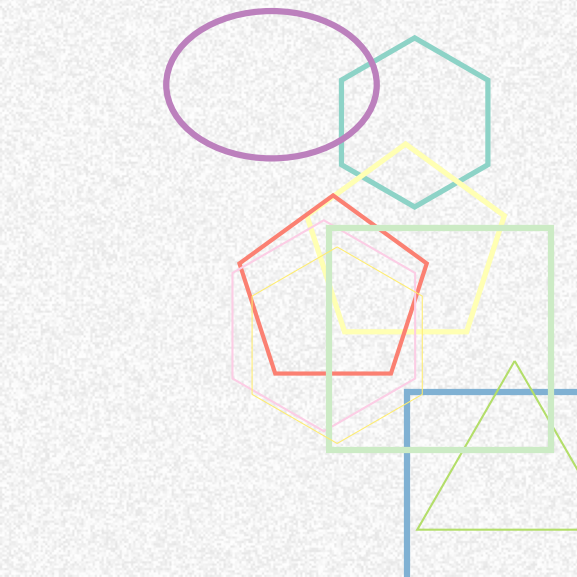[{"shape": "hexagon", "thickness": 2.5, "radius": 0.73, "center": [0.718, 0.787]}, {"shape": "pentagon", "thickness": 2.5, "radius": 0.9, "center": [0.702, 0.57]}, {"shape": "pentagon", "thickness": 2, "radius": 0.85, "center": [0.577, 0.49]}, {"shape": "square", "thickness": 3, "radius": 0.9, "center": [0.885, 0.14]}, {"shape": "triangle", "thickness": 1, "radius": 0.97, "center": [0.891, 0.179]}, {"shape": "hexagon", "thickness": 1, "radius": 0.91, "center": [0.561, 0.435]}, {"shape": "oval", "thickness": 3, "radius": 0.91, "center": [0.47, 0.852]}, {"shape": "square", "thickness": 3, "radius": 0.96, "center": [0.762, 0.412]}, {"shape": "hexagon", "thickness": 0.5, "radius": 0.85, "center": [0.584, 0.401]}]